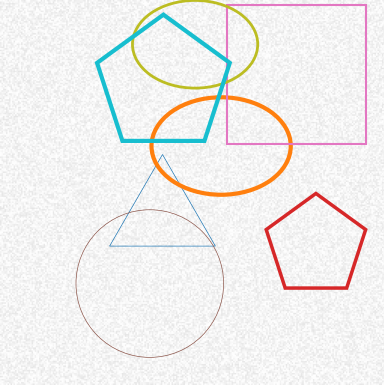[{"shape": "triangle", "thickness": 0.5, "radius": 0.79, "center": [0.422, 0.44]}, {"shape": "oval", "thickness": 3, "radius": 0.9, "center": [0.574, 0.621]}, {"shape": "pentagon", "thickness": 2.5, "radius": 0.68, "center": [0.821, 0.362]}, {"shape": "circle", "thickness": 0.5, "radius": 0.96, "center": [0.389, 0.263]}, {"shape": "square", "thickness": 1.5, "radius": 0.9, "center": [0.77, 0.807]}, {"shape": "oval", "thickness": 2, "radius": 0.81, "center": [0.507, 0.885]}, {"shape": "pentagon", "thickness": 3, "radius": 0.91, "center": [0.424, 0.781]}]